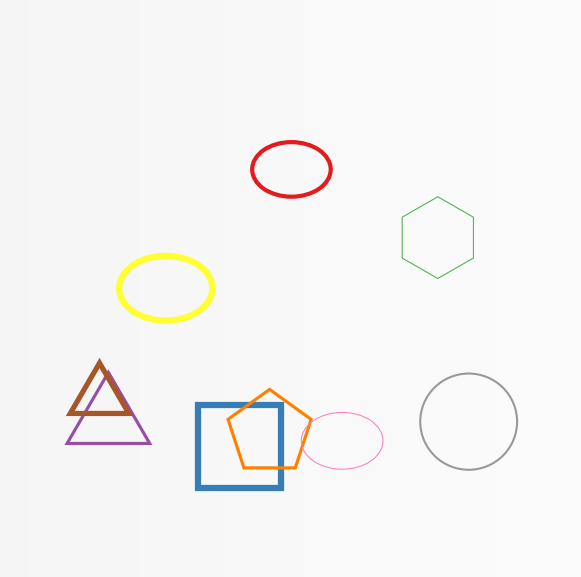[{"shape": "oval", "thickness": 2, "radius": 0.34, "center": [0.501, 0.706]}, {"shape": "square", "thickness": 3, "radius": 0.36, "center": [0.412, 0.226]}, {"shape": "hexagon", "thickness": 0.5, "radius": 0.35, "center": [0.753, 0.588]}, {"shape": "triangle", "thickness": 1.5, "radius": 0.41, "center": [0.187, 0.272]}, {"shape": "pentagon", "thickness": 1.5, "radius": 0.38, "center": [0.464, 0.25]}, {"shape": "oval", "thickness": 3, "radius": 0.4, "center": [0.285, 0.5]}, {"shape": "triangle", "thickness": 2.5, "radius": 0.29, "center": [0.171, 0.312]}, {"shape": "oval", "thickness": 0.5, "radius": 0.35, "center": [0.589, 0.236]}, {"shape": "circle", "thickness": 1, "radius": 0.42, "center": [0.806, 0.269]}]